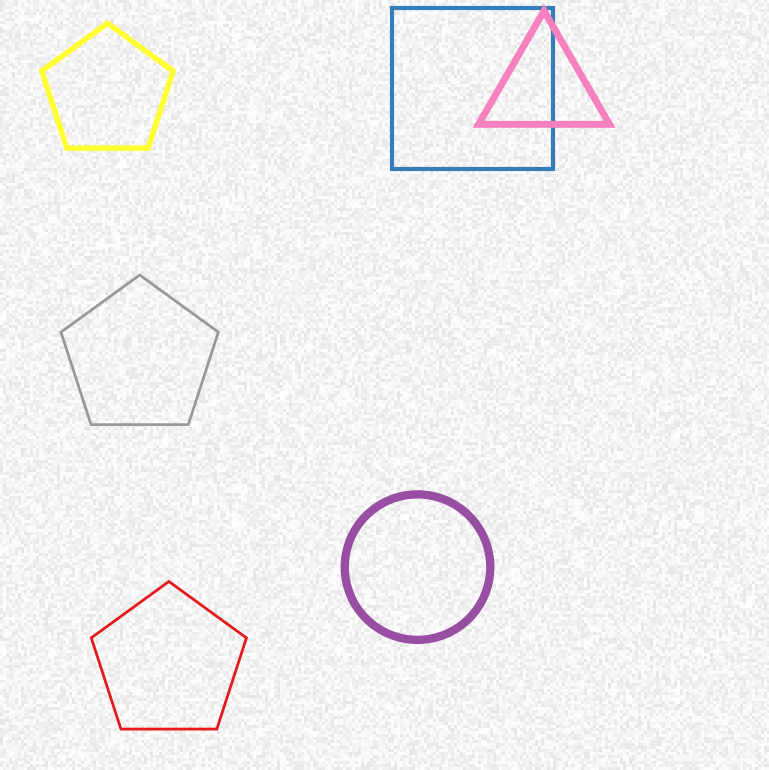[{"shape": "pentagon", "thickness": 1, "radius": 0.53, "center": [0.219, 0.139]}, {"shape": "square", "thickness": 1.5, "radius": 0.52, "center": [0.614, 0.886]}, {"shape": "circle", "thickness": 3, "radius": 0.47, "center": [0.542, 0.263]}, {"shape": "pentagon", "thickness": 2, "radius": 0.45, "center": [0.14, 0.88]}, {"shape": "triangle", "thickness": 2.5, "radius": 0.49, "center": [0.707, 0.888]}, {"shape": "pentagon", "thickness": 1, "radius": 0.54, "center": [0.181, 0.535]}]